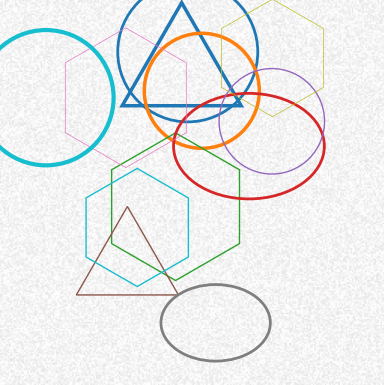[{"shape": "circle", "thickness": 2, "radius": 0.91, "center": [0.488, 0.865]}, {"shape": "triangle", "thickness": 2.5, "radius": 0.89, "center": [0.472, 0.815]}, {"shape": "circle", "thickness": 2.5, "radius": 0.75, "center": [0.524, 0.764]}, {"shape": "hexagon", "thickness": 1, "radius": 0.96, "center": [0.456, 0.463]}, {"shape": "oval", "thickness": 2, "radius": 0.98, "center": [0.647, 0.62]}, {"shape": "circle", "thickness": 1, "radius": 0.68, "center": [0.706, 0.685]}, {"shape": "triangle", "thickness": 1, "radius": 0.77, "center": [0.331, 0.31]}, {"shape": "hexagon", "thickness": 0.5, "radius": 0.91, "center": [0.327, 0.746]}, {"shape": "oval", "thickness": 2, "radius": 0.71, "center": [0.56, 0.161]}, {"shape": "hexagon", "thickness": 0.5, "radius": 0.76, "center": [0.708, 0.849]}, {"shape": "circle", "thickness": 3, "radius": 0.88, "center": [0.119, 0.746]}, {"shape": "hexagon", "thickness": 1, "radius": 0.77, "center": [0.356, 0.409]}]